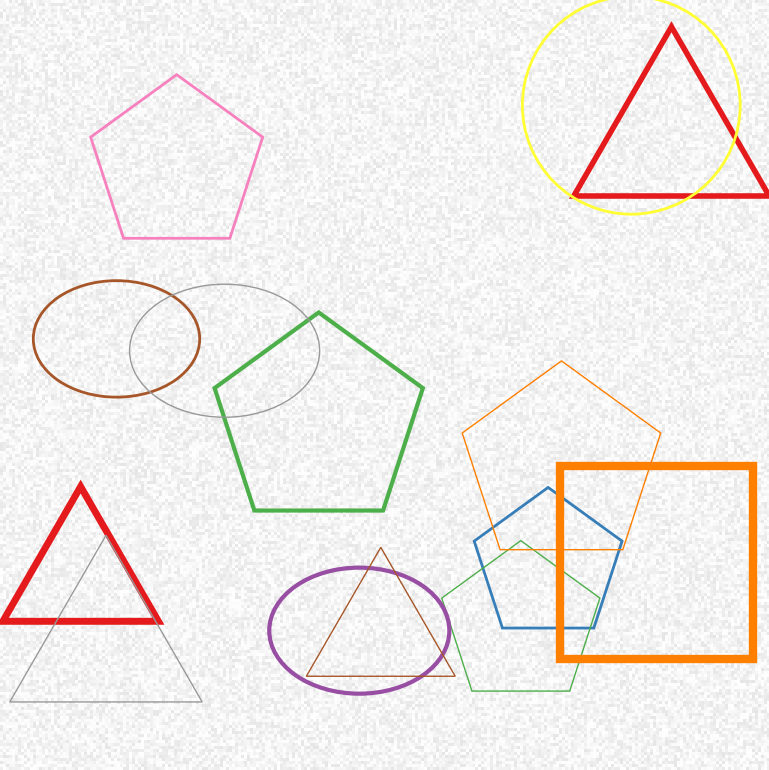[{"shape": "triangle", "thickness": 2, "radius": 0.73, "center": [0.872, 0.819]}, {"shape": "triangle", "thickness": 2.5, "radius": 0.58, "center": [0.105, 0.251]}, {"shape": "pentagon", "thickness": 1, "radius": 0.5, "center": [0.712, 0.266]}, {"shape": "pentagon", "thickness": 0.5, "radius": 0.54, "center": [0.676, 0.19]}, {"shape": "pentagon", "thickness": 1.5, "radius": 0.71, "center": [0.414, 0.452]}, {"shape": "oval", "thickness": 1.5, "radius": 0.58, "center": [0.467, 0.181]}, {"shape": "square", "thickness": 3, "radius": 0.63, "center": [0.853, 0.269]}, {"shape": "pentagon", "thickness": 0.5, "radius": 0.68, "center": [0.729, 0.396]}, {"shape": "circle", "thickness": 1, "radius": 0.71, "center": [0.82, 0.863]}, {"shape": "triangle", "thickness": 0.5, "radius": 0.56, "center": [0.495, 0.178]}, {"shape": "oval", "thickness": 1, "radius": 0.54, "center": [0.151, 0.56]}, {"shape": "pentagon", "thickness": 1, "radius": 0.59, "center": [0.229, 0.786]}, {"shape": "triangle", "thickness": 0.5, "radius": 0.72, "center": [0.138, 0.161]}, {"shape": "oval", "thickness": 0.5, "radius": 0.62, "center": [0.292, 0.545]}]